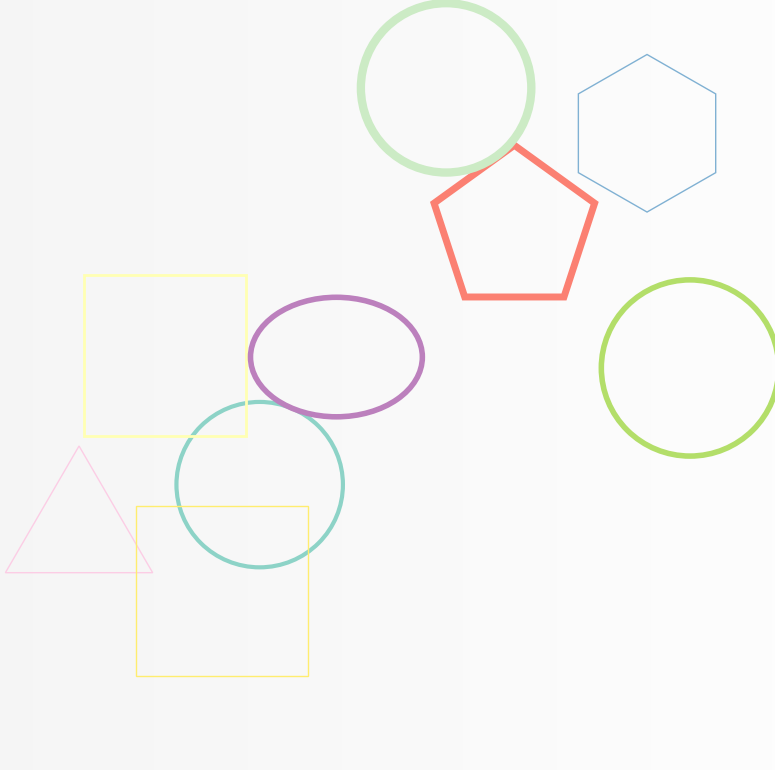[{"shape": "circle", "thickness": 1.5, "radius": 0.54, "center": [0.335, 0.371]}, {"shape": "square", "thickness": 1, "radius": 0.52, "center": [0.213, 0.538]}, {"shape": "pentagon", "thickness": 2.5, "radius": 0.54, "center": [0.664, 0.702]}, {"shape": "hexagon", "thickness": 0.5, "radius": 0.51, "center": [0.835, 0.827]}, {"shape": "circle", "thickness": 2, "radius": 0.57, "center": [0.89, 0.522]}, {"shape": "triangle", "thickness": 0.5, "radius": 0.55, "center": [0.102, 0.311]}, {"shape": "oval", "thickness": 2, "radius": 0.55, "center": [0.434, 0.536]}, {"shape": "circle", "thickness": 3, "radius": 0.55, "center": [0.576, 0.886]}, {"shape": "square", "thickness": 0.5, "radius": 0.55, "center": [0.286, 0.232]}]